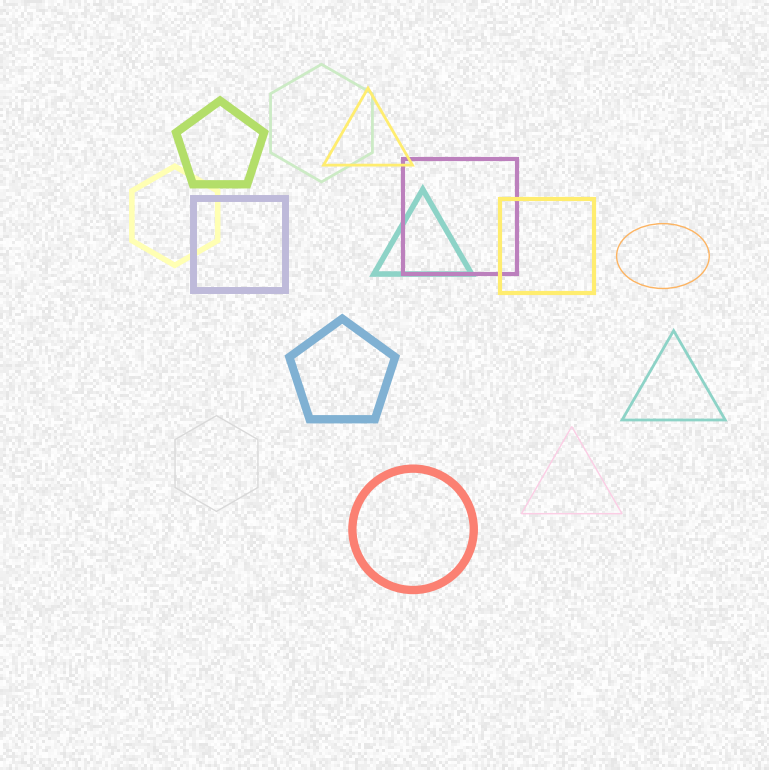[{"shape": "triangle", "thickness": 2, "radius": 0.37, "center": [0.549, 0.681]}, {"shape": "triangle", "thickness": 1, "radius": 0.39, "center": [0.875, 0.493]}, {"shape": "hexagon", "thickness": 2, "radius": 0.32, "center": [0.227, 0.72]}, {"shape": "square", "thickness": 2.5, "radius": 0.3, "center": [0.311, 0.683]}, {"shape": "circle", "thickness": 3, "radius": 0.39, "center": [0.536, 0.313]}, {"shape": "pentagon", "thickness": 3, "radius": 0.36, "center": [0.445, 0.514]}, {"shape": "oval", "thickness": 0.5, "radius": 0.3, "center": [0.861, 0.667]}, {"shape": "pentagon", "thickness": 3, "radius": 0.3, "center": [0.286, 0.809]}, {"shape": "triangle", "thickness": 0.5, "radius": 0.38, "center": [0.743, 0.371]}, {"shape": "hexagon", "thickness": 0.5, "radius": 0.31, "center": [0.281, 0.398]}, {"shape": "square", "thickness": 1.5, "radius": 0.37, "center": [0.597, 0.719]}, {"shape": "hexagon", "thickness": 1, "radius": 0.38, "center": [0.418, 0.84]}, {"shape": "triangle", "thickness": 1, "radius": 0.33, "center": [0.478, 0.819]}, {"shape": "square", "thickness": 1.5, "radius": 0.31, "center": [0.71, 0.681]}]